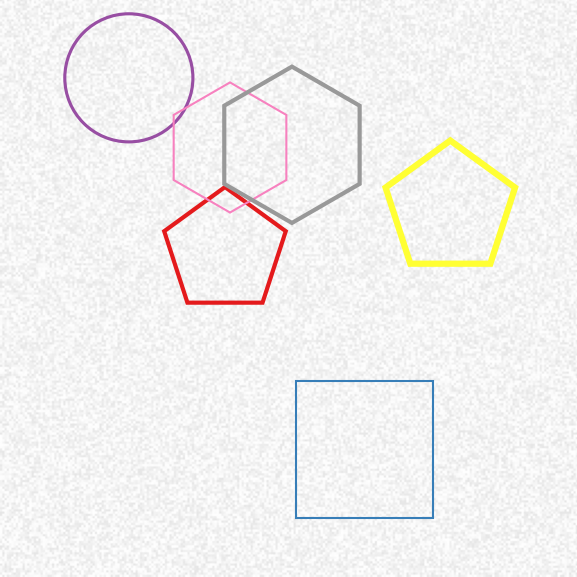[{"shape": "pentagon", "thickness": 2, "radius": 0.55, "center": [0.39, 0.565]}, {"shape": "square", "thickness": 1, "radius": 0.59, "center": [0.631, 0.22]}, {"shape": "circle", "thickness": 1.5, "radius": 0.55, "center": [0.223, 0.864]}, {"shape": "pentagon", "thickness": 3, "radius": 0.59, "center": [0.78, 0.638]}, {"shape": "hexagon", "thickness": 1, "radius": 0.56, "center": [0.398, 0.744]}, {"shape": "hexagon", "thickness": 2, "radius": 0.68, "center": [0.506, 0.748]}]